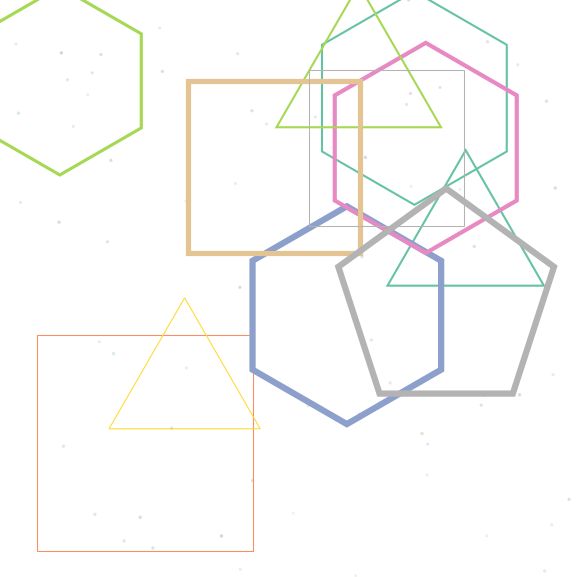[{"shape": "triangle", "thickness": 1, "radius": 0.78, "center": [0.806, 0.583]}, {"shape": "hexagon", "thickness": 1, "radius": 0.92, "center": [0.718, 0.829]}, {"shape": "square", "thickness": 0.5, "radius": 0.93, "center": [0.251, 0.232]}, {"shape": "hexagon", "thickness": 3, "radius": 0.94, "center": [0.601, 0.453]}, {"shape": "hexagon", "thickness": 2, "radius": 0.91, "center": [0.737, 0.743]}, {"shape": "hexagon", "thickness": 1.5, "radius": 0.81, "center": [0.104, 0.859]}, {"shape": "triangle", "thickness": 1, "radius": 0.82, "center": [0.621, 0.861]}, {"shape": "triangle", "thickness": 0.5, "radius": 0.76, "center": [0.32, 0.332]}, {"shape": "square", "thickness": 2.5, "radius": 0.74, "center": [0.474, 0.71]}, {"shape": "square", "thickness": 0.5, "radius": 0.67, "center": [0.67, 0.743]}, {"shape": "pentagon", "thickness": 3, "radius": 0.98, "center": [0.773, 0.476]}]